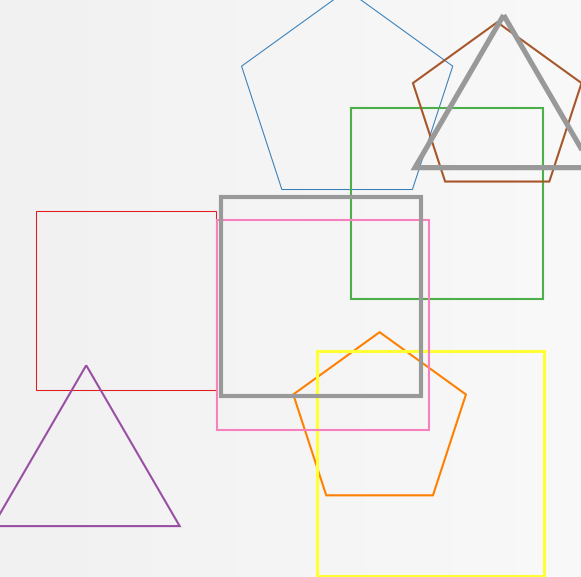[{"shape": "square", "thickness": 0.5, "radius": 0.77, "center": [0.217, 0.478]}, {"shape": "pentagon", "thickness": 0.5, "radius": 0.95, "center": [0.597, 0.825]}, {"shape": "square", "thickness": 1, "radius": 0.83, "center": [0.769, 0.647]}, {"shape": "triangle", "thickness": 1, "radius": 0.93, "center": [0.148, 0.181]}, {"shape": "pentagon", "thickness": 1, "radius": 0.78, "center": [0.653, 0.268]}, {"shape": "square", "thickness": 1.5, "radius": 0.98, "center": [0.74, 0.196]}, {"shape": "pentagon", "thickness": 1, "radius": 0.76, "center": [0.855, 0.808]}, {"shape": "square", "thickness": 1, "radius": 0.91, "center": [0.556, 0.436]}, {"shape": "square", "thickness": 2, "radius": 0.86, "center": [0.552, 0.486]}, {"shape": "triangle", "thickness": 2.5, "radius": 0.88, "center": [0.866, 0.797]}]